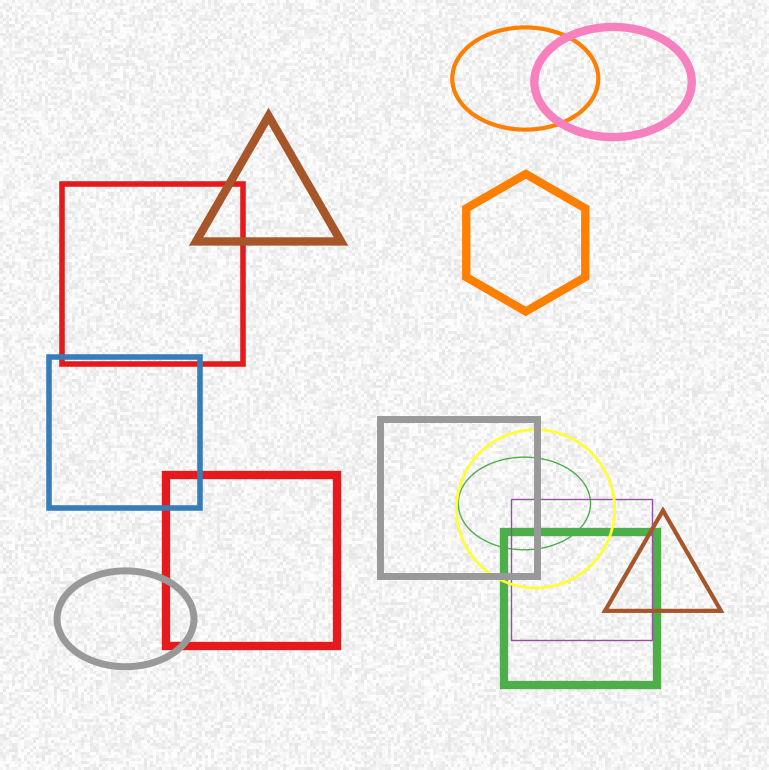[{"shape": "square", "thickness": 2, "radius": 0.59, "center": [0.198, 0.644]}, {"shape": "square", "thickness": 3, "radius": 0.55, "center": [0.327, 0.272]}, {"shape": "square", "thickness": 2, "radius": 0.49, "center": [0.161, 0.438]}, {"shape": "oval", "thickness": 0.5, "radius": 0.43, "center": [0.681, 0.346]}, {"shape": "square", "thickness": 3, "radius": 0.5, "center": [0.754, 0.21]}, {"shape": "square", "thickness": 0.5, "radius": 0.46, "center": [0.755, 0.261]}, {"shape": "oval", "thickness": 1.5, "radius": 0.47, "center": [0.682, 0.898]}, {"shape": "hexagon", "thickness": 3, "radius": 0.45, "center": [0.683, 0.685]}, {"shape": "circle", "thickness": 1, "radius": 0.51, "center": [0.696, 0.339]}, {"shape": "triangle", "thickness": 1.5, "radius": 0.43, "center": [0.861, 0.25]}, {"shape": "triangle", "thickness": 3, "radius": 0.54, "center": [0.349, 0.741]}, {"shape": "oval", "thickness": 3, "radius": 0.51, "center": [0.796, 0.893]}, {"shape": "oval", "thickness": 2.5, "radius": 0.44, "center": [0.163, 0.196]}, {"shape": "square", "thickness": 2.5, "radius": 0.51, "center": [0.596, 0.354]}]